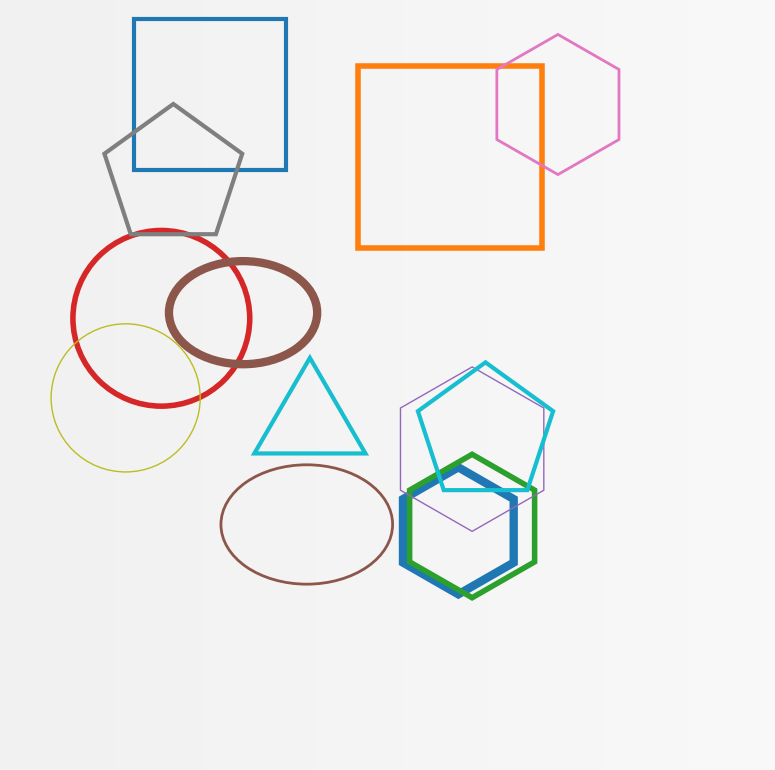[{"shape": "square", "thickness": 1.5, "radius": 0.49, "center": [0.271, 0.877]}, {"shape": "hexagon", "thickness": 3, "radius": 0.41, "center": [0.591, 0.311]}, {"shape": "square", "thickness": 2, "radius": 0.59, "center": [0.581, 0.796]}, {"shape": "hexagon", "thickness": 2, "radius": 0.47, "center": [0.609, 0.317]}, {"shape": "circle", "thickness": 2, "radius": 0.57, "center": [0.208, 0.587]}, {"shape": "hexagon", "thickness": 0.5, "radius": 0.53, "center": [0.609, 0.417]}, {"shape": "oval", "thickness": 3, "radius": 0.48, "center": [0.314, 0.594]}, {"shape": "oval", "thickness": 1, "radius": 0.55, "center": [0.396, 0.319]}, {"shape": "hexagon", "thickness": 1, "radius": 0.45, "center": [0.72, 0.864]}, {"shape": "pentagon", "thickness": 1.5, "radius": 0.47, "center": [0.224, 0.771]}, {"shape": "circle", "thickness": 0.5, "radius": 0.48, "center": [0.162, 0.483]}, {"shape": "triangle", "thickness": 1.5, "radius": 0.41, "center": [0.4, 0.452]}, {"shape": "pentagon", "thickness": 1.5, "radius": 0.46, "center": [0.626, 0.438]}]